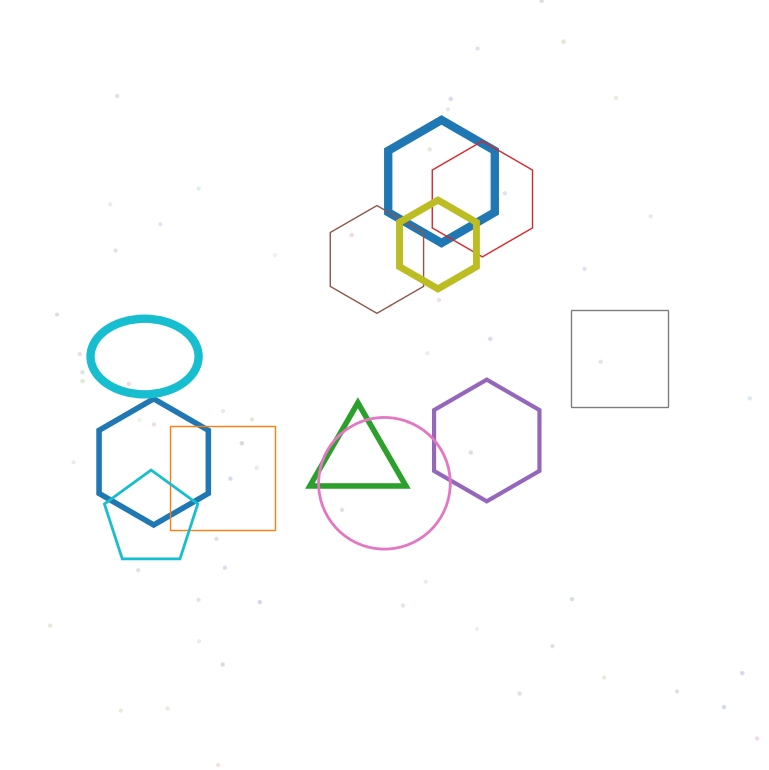[{"shape": "hexagon", "thickness": 3, "radius": 0.4, "center": [0.573, 0.764]}, {"shape": "hexagon", "thickness": 2, "radius": 0.41, "center": [0.2, 0.4]}, {"shape": "square", "thickness": 0.5, "radius": 0.34, "center": [0.289, 0.379]}, {"shape": "triangle", "thickness": 2, "radius": 0.36, "center": [0.465, 0.405]}, {"shape": "hexagon", "thickness": 0.5, "radius": 0.38, "center": [0.626, 0.742]}, {"shape": "hexagon", "thickness": 1.5, "radius": 0.4, "center": [0.632, 0.428]}, {"shape": "hexagon", "thickness": 0.5, "radius": 0.35, "center": [0.49, 0.663]}, {"shape": "circle", "thickness": 1, "radius": 0.43, "center": [0.499, 0.372]}, {"shape": "square", "thickness": 0.5, "radius": 0.31, "center": [0.805, 0.534]}, {"shape": "hexagon", "thickness": 2.5, "radius": 0.29, "center": [0.569, 0.682]}, {"shape": "pentagon", "thickness": 1, "radius": 0.32, "center": [0.196, 0.326]}, {"shape": "oval", "thickness": 3, "radius": 0.35, "center": [0.188, 0.537]}]